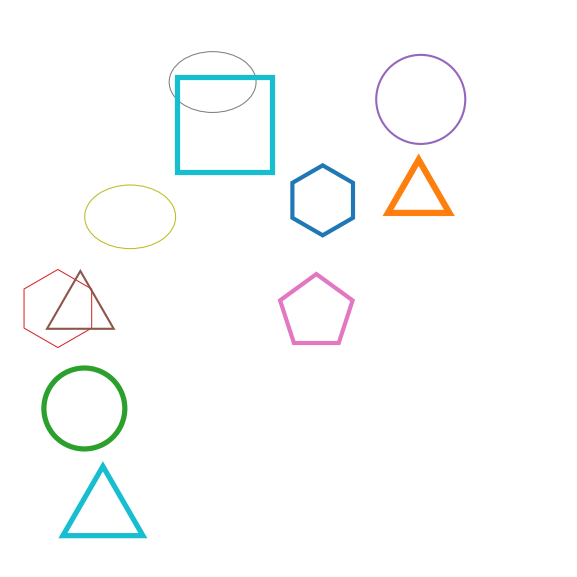[{"shape": "hexagon", "thickness": 2, "radius": 0.3, "center": [0.559, 0.652]}, {"shape": "triangle", "thickness": 3, "radius": 0.31, "center": [0.725, 0.661]}, {"shape": "circle", "thickness": 2.5, "radius": 0.35, "center": [0.146, 0.292]}, {"shape": "hexagon", "thickness": 0.5, "radius": 0.34, "center": [0.1, 0.465]}, {"shape": "circle", "thickness": 1, "radius": 0.39, "center": [0.729, 0.827]}, {"shape": "triangle", "thickness": 1, "radius": 0.33, "center": [0.139, 0.463]}, {"shape": "pentagon", "thickness": 2, "radius": 0.33, "center": [0.548, 0.459]}, {"shape": "oval", "thickness": 0.5, "radius": 0.38, "center": [0.368, 0.857]}, {"shape": "oval", "thickness": 0.5, "radius": 0.39, "center": [0.225, 0.624]}, {"shape": "triangle", "thickness": 2.5, "radius": 0.4, "center": [0.178, 0.112]}, {"shape": "square", "thickness": 2.5, "radius": 0.41, "center": [0.388, 0.783]}]